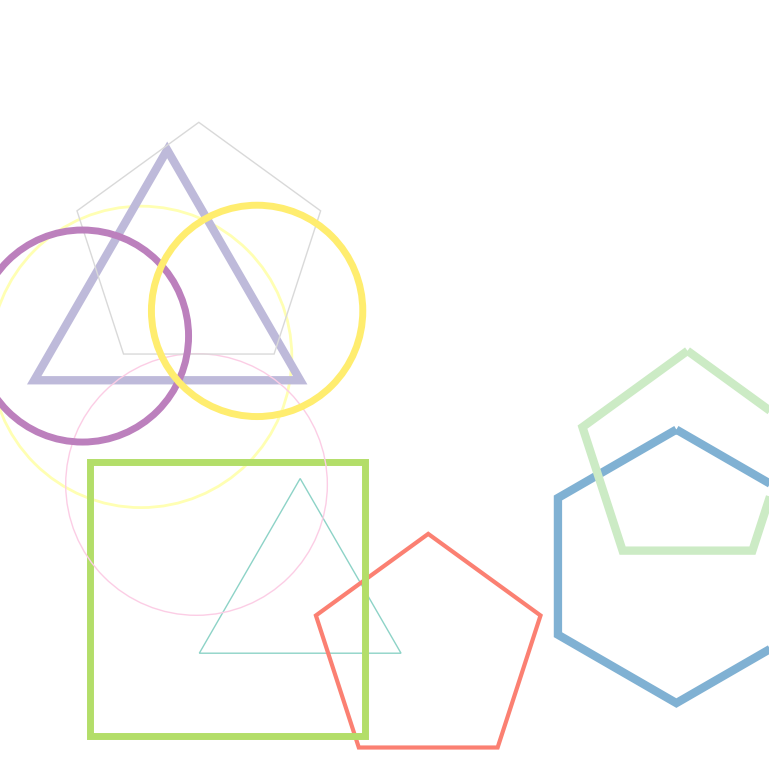[{"shape": "triangle", "thickness": 0.5, "radius": 0.76, "center": [0.39, 0.227]}, {"shape": "circle", "thickness": 1, "radius": 0.98, "center": [0.183, 0.536]}, {"shape": "triangle", "thickness": 3, "radius": 1.0, "center": [0.217, 0.606]}, {"shape": "pentagon", "thickness": 1.5, "radius": 0.77, "center": [0.556, 0.153]}, {"shape": "hexagon", "thickness": 3, "radius": 0.89, "center": [0.878, 0.264]}, {"shape": "square", "thickness": 2.5, "radius": 0.89, "center": [0.295, 0.222]}, {"shape": "circle", "thickness": 0.5, "radius": 0.85, "center": [0.255, 0.371]}, {"shape": "pentagon", "thickness": 0.5, "radius": 0.83, "center": [0.258, 0.675]}, {"shape": "circle", "thickness": 2.5, "radius": 0.69, "center": [0.107, 0.564]}, {"shape": "pentagon", "thickness": 3, "radius": 0.72, "center": [0.893, 0.401]}, {"shape": "circle", "thickness": 2.5, "radius": 0.69, "center": [0.334, 0.596]}]